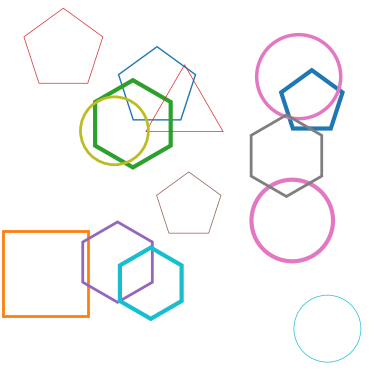[{"shape": "pentagon", "thickness": 1, "radius": 0.53, "center": [0.408, 0.774]}, {"shape": "pentagon", "thickness": 3, "radius": 0.42, "center": [0.81, 0.734]}, {"shape": "square", "thickness": 2, "radius": 0.55, "center": [0.119, 0.288]}, {"shape": "hexagon", "thickness": 3, "radius": 0.57, "center": [0.345, 0.678]}, {"shape": "pentagon", "thickness": 0.5, "radius": 0.54, "center": [0.165, 0.871]}, {"shape": "triangle", "thickness": 0.5, "radius": 0.58, "center": [0.479, 0.716]}, {"shape": "hexagon", "thickness": 2, "radius": 0.52, "center": [0.305, 0.319]}, {"shape": "pentagon", "thickness": 0.5, "radius": 0.44, "center": [0.49, 0.465]}, {"shape": "circle", "thickness": 2.5, "radius": 0.55, "center": [0.776, 0.801]}, {"shape": "circle", "thickness": 3, "radius": 0.53, "center": [0.759, 0.427]}, {"shape": "hexagon", "thickness": 2, "radius": 0.53, "center": [0.744, 0.596]}, {"shape": "circle", "thickness": 2, "radius": 0.44, "center": [0.297, 0.66]}, {"shape": "circle", "thickness": 0.5, "radius": 0.44, "center": [0.85, 0.146]}, {"shape": "hexagon", "thickness": 3, "radius": 0.46, "center": [0.392, 0.264]}]